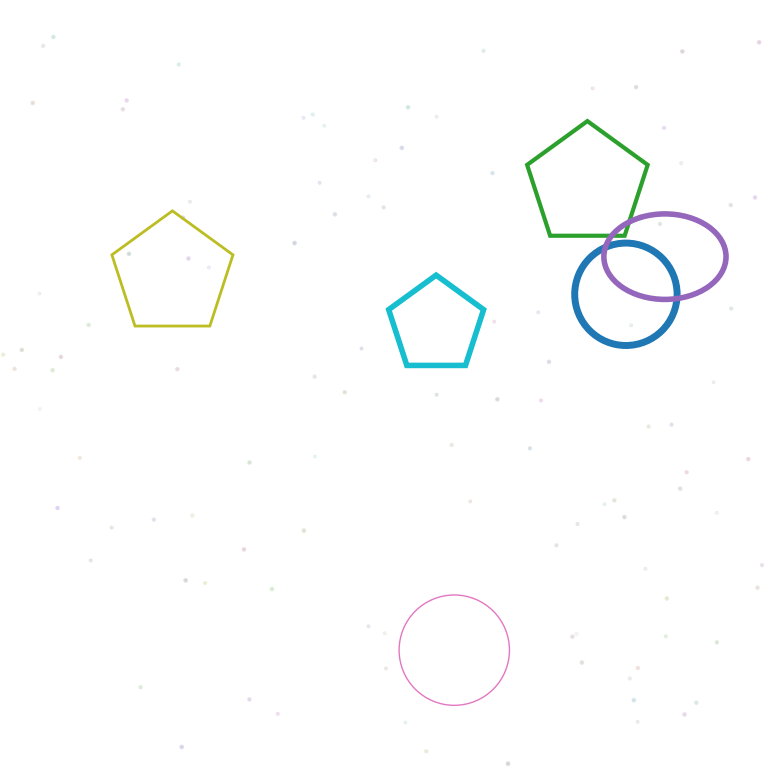[{"shape": "circle", "thickness": 2.5, "radius": 0.33, "center": [0.813, 0.618]}, {"shape": "pentagon", "thickness": 1.5, "radius": 0.41, "center": [0.763, 0.76]}, {"shape": "oval", "thickness": 2, "radius": 0.4, "center": [0.864, 0.667]}, {"shape": "circle", "thickness": 0.5, "radius": 0.36, "center": [0.59, 0.156]}, {"shape": "pentagon", "thickness": 1, "radius": 0.41, "center": [0.224, 0.643]}, {"shape": "pentagon", "thickness": 2, "radius": 0.32, "center": [0.566, 0.578]}]